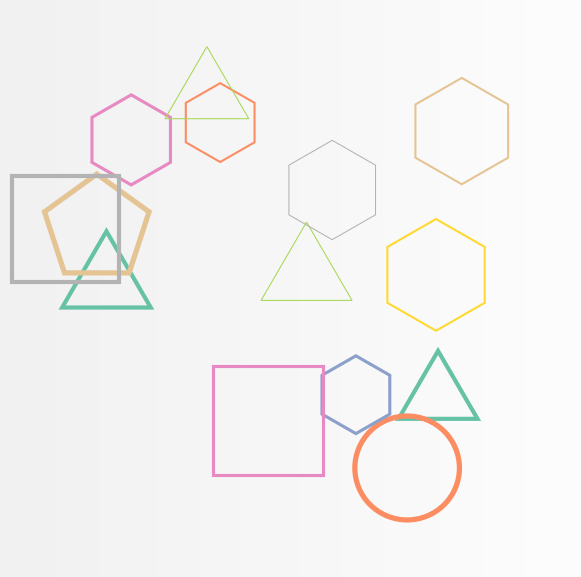[{"shape": "triangle", "thickness": 2, "radius": 0.44, "center": [0.183, 0.511]}, {"shape": "triangle", "thickness": 2, "radius": 0.39, "center": [0.754, 0.313]}, {"shape": "hexagon", "thickness": 1, "radius": 0.34, "center": [0.379, 0.787]}, {"shape": "circle", "thickness": 2.5, "radius": 0.45, "center": [0.7, 0.189]}, {"shape": "hexagon", "thickness": 1.5, "radius": 0.34, "center": [0.612, 0.316]}, {"shape": "square", "thickness": 1.5, "radius": 0.47, "center": [0.461, 0.271]}, {"shape": "hexagon", "thickness": 1.5, "radius": 0.39, "center": [0.226, 0.757]}, {"shape": "triangle", "thickness": 0.5, "radius": 0.42, "center": [0.356, 0.835]}, {"shape": "triangle", "thickness": 0.5, "radius": 0.45, "center": [0.527, 0.524]}, {"shape": "hexagon", "thickness": 1, "radius": 0.48, "center": [0.75, 0.523]}, {"shape": "hexagon", "thickness": 1, "radius": 0.46, "center": [0.794, 0.772]}, {"shape": "pentagon", "thickness": 2.5, "radius": 0.47, "center": [0.167, 0.603]}, {"shape": "square", "thickness": 2, "radius": 0.46, "center": [0.113, 0.603]}, {"shape": "hexagon", "thickness": 0.5, "radius": 0.43, "center": [0.572, 0.67]}]